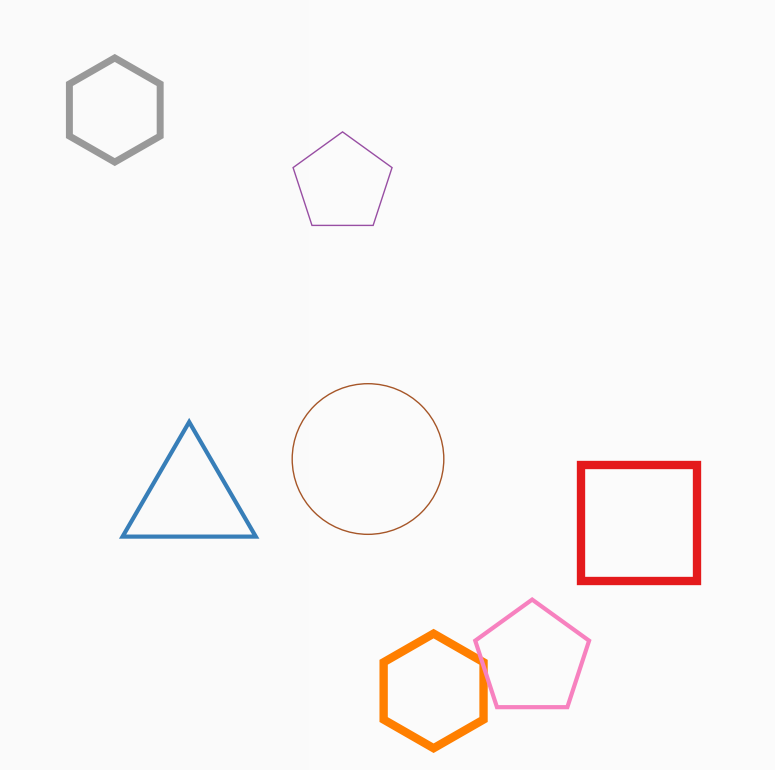[{"shape": "square", "thickness": 3, "radius": 0.37, "center": [0.825, 0.321]}, {"shape": "triangle", "thickness": 1.5, "radius": 0.5, "center": [0.244, 0.353]}, {"shape": "pentagon", "thickness": 0.5, "radius": 0.34, "center": [0.442, 0.762]}, {"shape": "hexagon", "thickness": 3, "radius": 0.37, "center": [0.559, 0.103]}, {"shape": "circle", "thickness": 0.5, "radius": 0.49, "center": [0.475, 0.404]}, {"shape": "pentagon", "thickness": 1.5, "radius": 0.39, "center": [0.687, 0.144]}, {"shape": "hexagon", "thickness": 2.5, "radius": 0.34, "center": [0.148, 0.857]}]